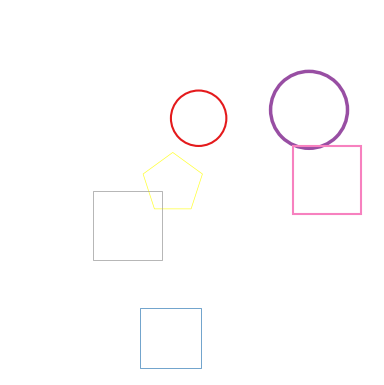[{"shape": "circle", "thickness": 1.5, "radius": 0.36, "center": [0.516, 0.693]}, {"shape": "square", "thickness": 0.5, "radius": 0.39, "center": [0.442, 0.122]}, {"shape": "circle", "thickness": 2.5, "radius": 0.5, "center": [0.803, 0.715]}, {"shape": "pentagon", "thickness": 0.5, "radius": 0.41, "center": [0.449, 0.523]}, {"shape": "square", "thickness": 1.5, "radius": 0.44, "center": [0.849, 0.533]}, {"shape": "square", "thickness": 0.5, "radius": 0.45, "center": [0.33, 0.414]}]